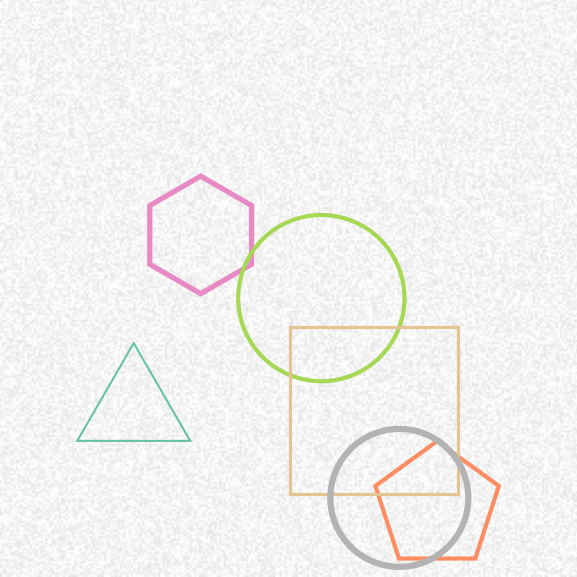[{"shape": "triangle", "thickness": 1, "radius": 0.56, "center": [0.232, 0.292]}, {"shape": "pentagon", "thickness": 2, "radius": 0.56, "center": [0.757, 0.123]}, {"shape": "hexagon", "thickness": 2.5, "radius": 0.51, "center": [0.348, 0.592]}, {"shape": "circle", "thickness": 2, "radius": 0.72, "center": [0.556, 0.483]}, {"shape": "square", "thickness": 1.5, "radius": 0.72, "center": [0.648, 0.289]}, {"shape": "circle", "thickness": 3, "radius": 0.6, "center": [0.692, 0.137]}]